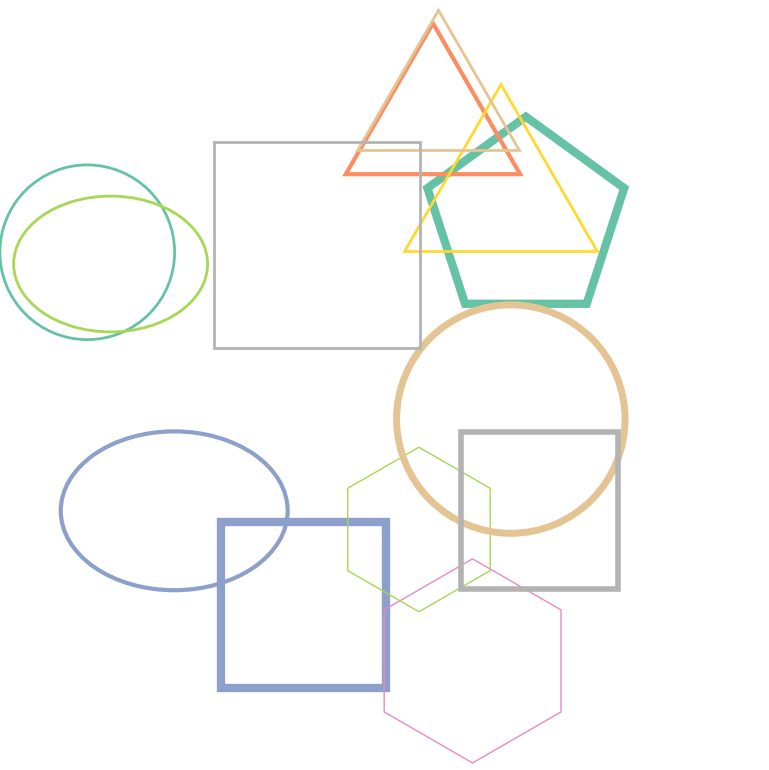[{"shape": "pentagon", "thickness": 3, "radius": 0.67, "center": [0.683, 0.714]}, {"shape": "circle", "thickness": 1, "radius": 0.57, "center": [0.113, 0.672]}, {"shape": "triangle", "thickness": 1.5, "radius": 0.65, "center": [0.562, 0.839]}, {"shape": "oval", "thickness": 1.5, "radius": 0.74, "center": [0.226, 0.337]}, {"shape": "square", "thickness": 3, "radius": 0.54, "center": [0.395, 0.214]}, {"shape": "hexagon", "thickness": 0.5, "radius": 0.66, "center": [0.614, 0.142]}, {"shape": "hexagon", "thickness": 0.5, "radius": 0.53, "center": [0.544, 0.312]}, {"shape": "oval", "thickness": 1, "radius": 0.63, "center": [0.144, 0.657]}, {"shape": "triangle", "thickness": 1, "radius": 0.72, "center": [0.651, 0.746]}, {"shape": "triangle", "thickness": 1, "radius": 0.61, "center": [0.569, 0.865]}, {"shape": "circle", "thickness": 2.5, "radius": 0.74, "center": [0.663, 0.456]}, {"shape": "square", "thickness": 1, "radius": 0.67, "center": [0.412, 0.682]}, {"shape": "square", "thickness": 2, "radius": 0.51, "center": [0.7, 0.337]}]